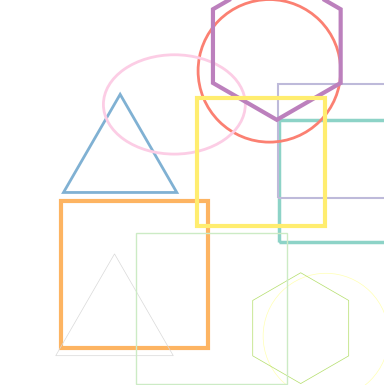[{"shape": "square", "thickness": 2.5, "radius": 0.79, "center": [0.884, 0.53]}, {"shape": "circle", "thickness": 0.5, "radius": 0.82, "center": [0.847, 0.127]}, {"shape": "square", "thickness": 1.5, "radius": 0.74, "center": [0.87, 0.634]}, {"shape": "circle", "thickness": 2, "radius": 0.93, "center": [0.7, 0.816]}, {"shape": "triangle", "thickness": 2, "radius": 0.85, "center": [0.312, 0.585]}, {"shape": "square", "thickness": 3, "radius": 0.95, "center": [0.35, 0.286]}, {"shape": "hexagon", "thickness": 0.5, "radius": 0.72, "center": [0.781, 0.148]}, {"shape": "oval", "thickness": 2, "radius": 0.92, "center": [0.453, 0.729]}, {"shape": "triangle", "thickness": 0.5, "radius": 0.88, "center": [0.297, 0.164]}, {"shape": "hexagon", "thickness": 3, "radius": 0.96, "center": [0.719, 0.88]}, {"shape": "square", "thickness": 1, "radius": 0.98, "center": [0.549, 0.199]}, {"shape": "square", "thickness": 3, "radius": 0.83, "center": [0.679, 0.579]}]